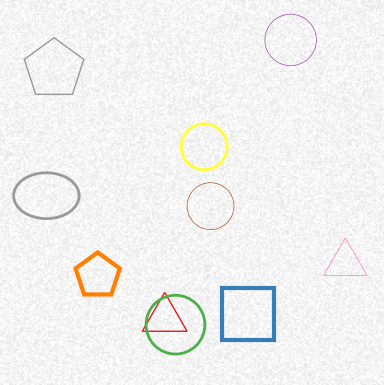[{"shape": "triangle", "thickness": 1, "radius": 0.34, "center": [0.428, 0.173]}, {"shape": "square", "thickness": 3, "radius": 0.34, "center": [0.643, 0.185]}, {"shape": "circle", "thickness": 2, "radius": 0.38, "center": [0.456, 0.157]}, {"shape": "circle", "thickness": 0.5, "radius": 0.33, "center": [0.755, 0.896]}, {"shape": "pentagon", "thickness": 3, "radius": 0.3, "center": [0.254, 0.284]}, {"shape": "circle", "thickness": 2, "radius": 0.3, "center": [0.53, 0.619]}, {"shape": "circle", "thickness": 0.5, "radius": 0.3, "center": [0.547, 0.465]}, {"shape": "triangle", "thickness": 0.5, "radius": 0.33, "center": [0.897, 0.317]}, {"shape": "oval", "thickness": 2, "radius": 0.43, "center": [0.121, 0.492]}, {"shape": "pentagon", "thickness": 1, "radius": 0.41, "center": [0.14, 0.821]}]